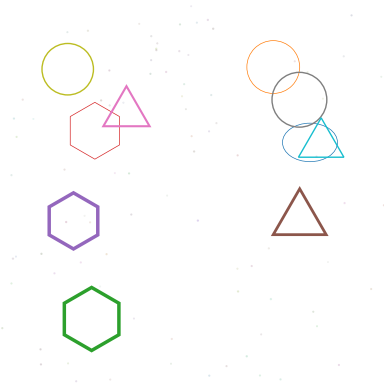[{"shape": "oval", "thickness": 0.5, "radius": 0.36, "center": [0.805, 0.63]}, {"shape": "circle", "thickness": 0.5, "radius": 0.34, "center": [0.71, 0.826]}, {"shape": "hexagon", "thickness": 2.5, "radius": 0.41, "center": [0.238, 0.171]}, {"shape": "hexagon", "thickness": 0.5, "radius": 0.37, "center": [0.246, 0.66]}, {"shape": "hexagon", "thickness": 2.5, "radius": 0.36, "center": [0.191, 0.426]}, {"shape": "triangle", "thickness": 2, "radius": 0.4, "center": [0.778, 0.43]}, {"shape": "triangle", "thickness": 1.5, "radius": 0.35, "center": [0.328, 0.707]}, {"shape": "circle", "thickness": 1, "radius": 0.36, "center": [0.778, 0.741]}, {"shape": "circle", "thickness": 1, "radius": 0.33, "center": [0.176, 0.82]}, {"shape": "triangle", "thickness": 1, "radius": 0.34, "center": [0.834, 0.626]}]